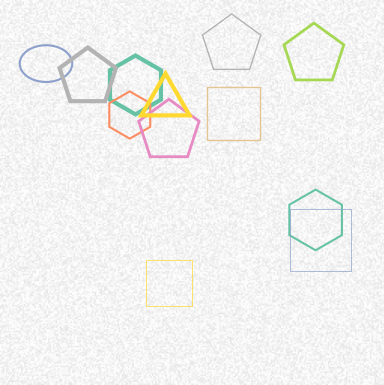[{"shape": "hexagon", "thickness": 3, "radius": 0.38, "center": [0.352, 0.779]}, {"shape": "hexagon", "thickness": 1.5, "radius": 0.39, "center": [0.82, 0.429]}, {"shape": "hexagon", "thickness": 1.5, "radius": 0.31, "center": [0.337, 0.701]}, {"shape": "oval", "thickness": 1.5, "radius": 0.34, "center": [0.119, 0.835]}, {"shape": "square", "thickness": 0.5, "radius": 0.4, "center": [0.833, 0.377]}, {"shape": "pentagon", "thickness": 2, "radius": 0.41, "center": [0.439, 0.66]}, {"shape": "pentagon", "thickness": 2, "radius": 0.41, "center": [0.815, 0.858]}, {"shape": "square", "thickness": 0.5, "radius": 0.3, "center": [0.439, 0.265]}, {"shape": "triangle", "thickness": 3, "radius": 0.36, "center": [0.43, 0.737]}, {"shape": "square", "thickness": 1, "radius": 0.35, "center": [0.606, 0.706]}, {"shape": "pentagon", "thickness": 1, "radius": 0.4, "center": [0.602, 0.884]}, {"shape": "pentagon", "thickness": 3, "radius": 0.38, "center": [0.228, 0.799]}]